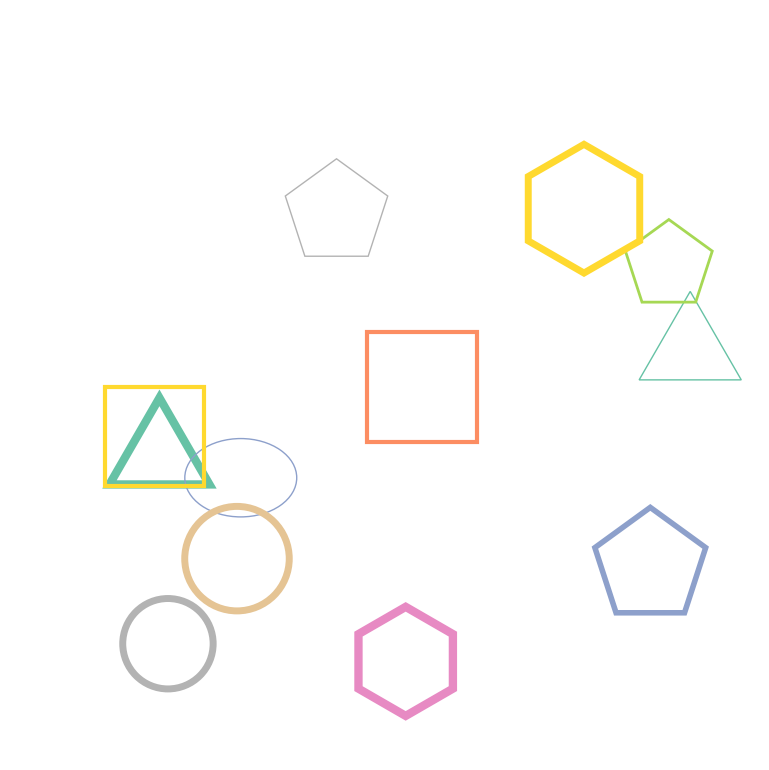[{"shape": "triangle", "thickness": 0.5, "radius": 0.38, "center": [0.896, 0.545]}, {"shape": "triangle", "thickness": 3, "radius": 0.37, "center": [0.207, 0.408]}, {"shape": "square", "thickness": 1.5, "radius": 0.36, "center": [0.548, 0.498]}, {"shape": "oval", "thickness": 0.5, "radius": 0.36, "center": [0.313, 0.38]}, {"shape": "pentagon", "thickness": 2, "radius": 0.38, "center": [0.845, 0.265]}, {"shape": "hexagon", "thickness": 3, "radius": 0.35, "center": [0.527, 0.141]}, {"shape": "pentagon", "thickness": 1, "radius": 0.3, "center": [0.869, 0.656]}, {"shape": "square", "thickness": 1.5, "radius": 0.32, "center": [0.201, 0.433]}, {"shape": "hexagon", "thickness": 2.5, "radius": 0.42, "center": [0.758, 0.729]}, {"shape": "circle", "thickness": 2.5, "radius": 0.34, "center": [0.308, 0.274]}, {"shape": "pentagon", "thickness": 0.5, "radius": 0.35, "center": [0.437, 0.724]}, {"shape": "circle", "thickness": 2.5, "radius": 0.29, "center": [0.218, 0.164]}]